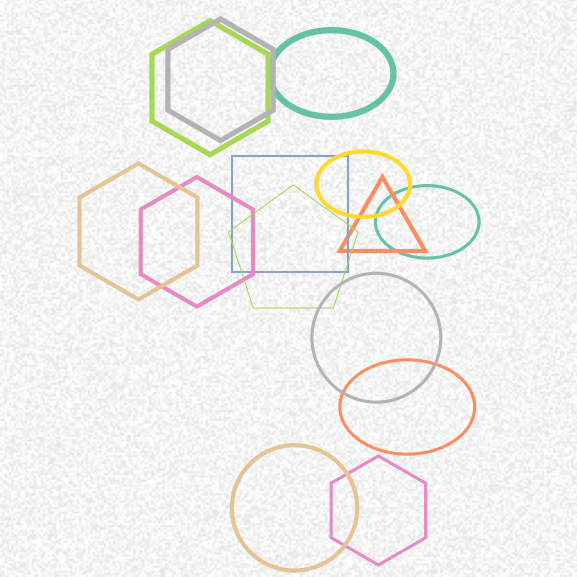[{"shape": "oval", "thickness": 3, "radius": 0.54, "center": [0.574, 0.872]}, {"shape": "oval", "thickness": 1.5, "radius": 0.45, "center": [0.74, 0.615]}, {"shape": "triangle", "thickness": 2, "radius": 0.43, "center": [0.662, 0.607]}, {"shape": "oval", "thickness": 1.5, "radius": 0.58, "center": [0.705, 0.294]}, {"shape": "square", "thickness": 1, "radius": 0.5, "center": [0.502, 0.629]}, {"shape": "hexagon", "thickness": 1.5, "radius": 0.47, "center": [0.655, 0.115]}, {"shape": "hexagon", "thickness": 2, "radius": 0.56, "center": [0.341, 0.58]}, {"shape": "pentagon", "thickness": 0.5, "radius": 0.59, "center": [0.508, 0.561]}, {"shape": "hexagon", "thickness": 2.5, "radius": 0.58, "center": [0.364, 0.847]}, {"shape": "oval", "thickness": 2, "radius": 0.41, "center": [0.629, 0.68]}, {"shape": "circle", "thickness": 2, "radius": 0.54, "center": [0.51, 0.12]}, {"shape": "hexagon", "thickness": 2, "radius": 0.59, "center": [0.24, 0.598]}, {"shape": "hexagon", "thickness": 2.5, "radius": 0.53, "center": [0.382, 0.861]}, {"shape": "circle", "thickness": 1.5, "radius": 0.56, "center": [0.652, 0.414]}]